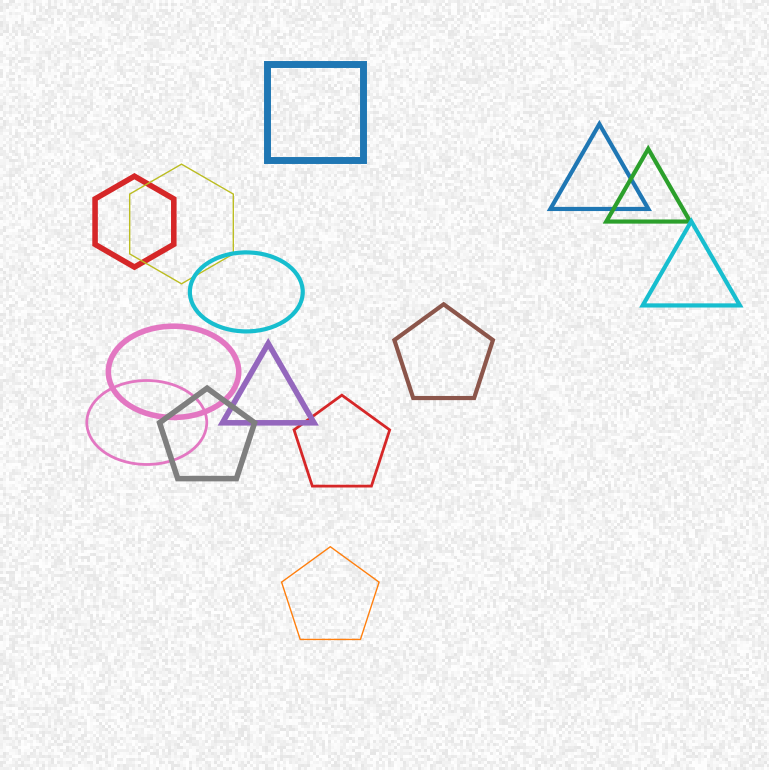[{"shape": "square", "thickness": 2.5, "radius": 0.31, "center": [0.409, 0.854]}, {"shape": "triangle", "thickness": 1.5, "radius": 0.37, "center": [0.778, 0.765]}, {"shape": "pentagon", "thickness": 0.5, "radius": 0.33, "center": [0.429, 0.223]}, {"shape": "triangle", "thickness": 1.5, "radius": 0.31, "center": [0.842, 0.744]}, {"shape": "pentagon", "thickness": 1, "radius": 0.33, "center": [0.444, 0.422]}, {"shape": "hexagon", "thickness": 2, "radius": 0.3, "center": [0.175, 0.712]}, {"shape": "triangle", "thickness": 2, "radius": 0.34, "center": [0.348, 0.485]}, {"shape": "pentagon", "thickness": 1.5, "radius": 0.34, "center": [0.576, 0.538]}, {"shape": "oval", "thickness": 1, "radius": 0.39, "center": [0.191, 0.451]}, {"shape": "oval", "thickness": 2, "radius": 0.42, "center": [0.225, 0.517]}, {"shape": "pentagon", "thickness": 2, "radius": 0.32, "center": [0.269, 0.431]}, {"shape": "hexagon", "thickness": 0.5, "radius": 0.39, "center": [0.236, 0.709]}, {"shape": "oval", "thickness": 1.5, "radius": 0.37, "center": [0.32, 0.621]}, {"shape": "triangle", "thickness": 1.5, "radius": 0.36, "center": [0.898, 0.64]}]